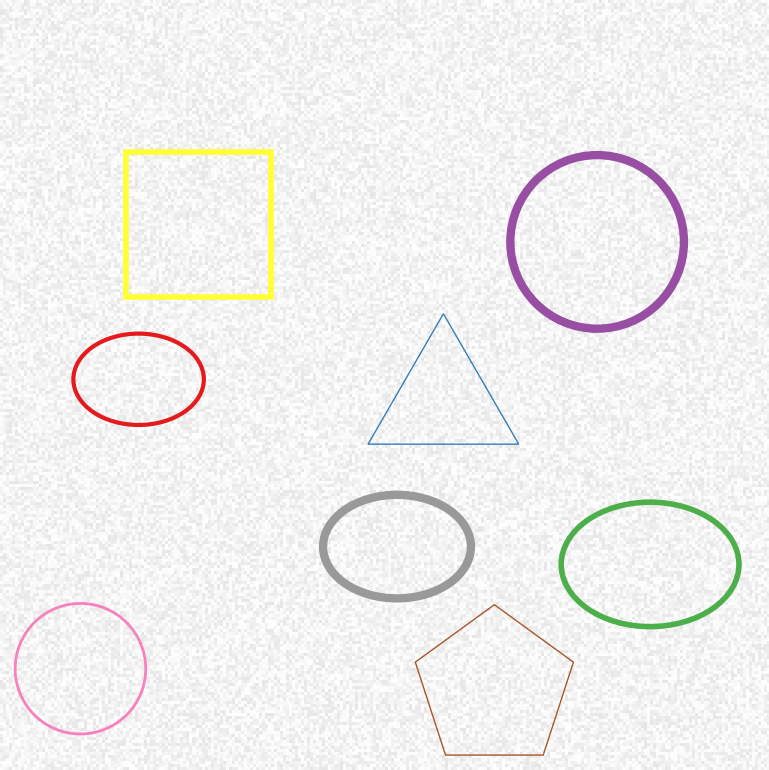[{"shape": "oval", "thickness": 1.5, "radius": 0.42, "center": [0.18, 0.507]}, {"shape": "triangle", "thickness": 0.5, "radius": 0.56, "center": [0.576, 0.48]}, {"shape": "oval", "thickness": 2, "radius": 0.58, "center": [0.844, 0.267]}, {"shape": "circle", "thickness": 3, "radius": 0.56, "center": [0.776, 0.686]}, {"shape": "square", "thickness": 2, "radius": 0.47, "center": [0.258, 0.709]}, {"shape": "pentagon", "thickness": 0.5, "radius": 0.54, "center": [0.642, 0.107]}, {"shape": "circle", "thickness": 1, "radius": 0.42, "center": [0.104, 0.132]}, {"shape": "oval", "thickness": 3, "radius": 0.48, "center": [0.516, 0.29]}]